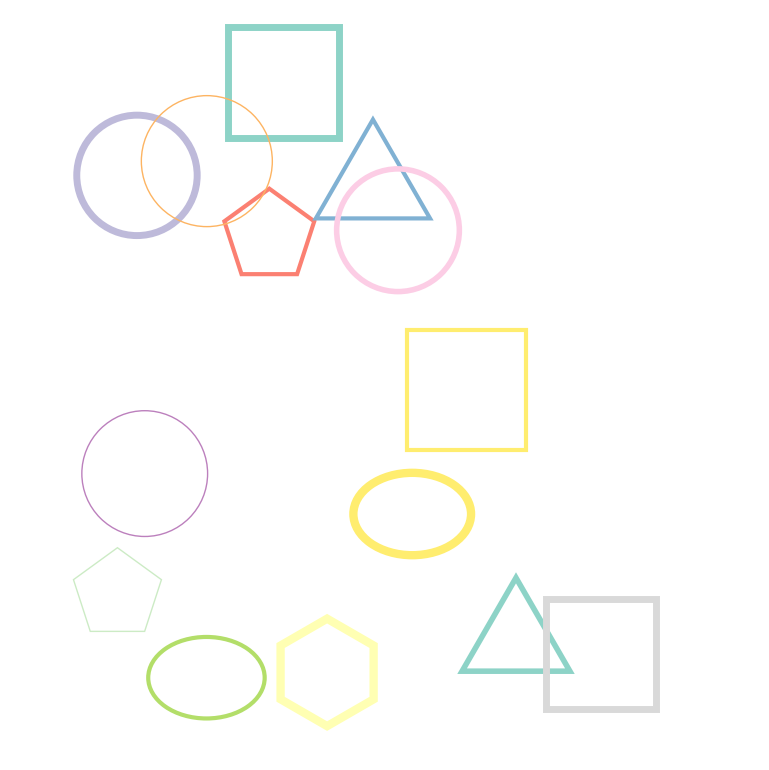[{"shape": "triangle", "thickness": 2, "radius": 0.4, "center": [0.67, 0.169]}, {"shape": "square", "thickness": 2.5, "radius": 0.36, "center": [0.368, 0.893]}, {"shape": "hexagon", "thickness": 3, "radius": 0.35, "center": [0.425, 0.127]}, {"shape": "circle", "thickness": 2.5, "radius": 0.39, "center": [0.178, 0.772]}, {"shape": "pentagon", "thickness": 1.5, "radius": 0.31, "center": [0.35, 0.694]}, {"shape": "triangle", "thickness": 1.5, "radius": 0.43, "center": [0.484, 0.759]}, {"shape": "circle", "thickness": 0.5, "radius": 0.43, "center": [0.269, 0.791]}, {"shape": "oval", "thickness": 1.5, "radius": 0.38, "center": [0.268, 0.12]}, {"shape": "circle", "thickness": 2, "radius": 0.4, "center": [0.517, 0.701]}, {"shape": "square", "thickness": 2.5, "radius": 0.36, "center": [0.78, 0.15]}, {"shape": "circle", "thickness": 0.5, "radius": 0.41, "center": [0.188, 0.385]}, {"shape": "pentagon", "thickness": 0.5, "radius": 0.3, "center": [0.153, 0.229]}, {"shape": "oval", "thickness": 3, "radius": 0.38, "center": [0.535, 0.332]}, {"shape": "square", "thickness": 1.5, "radius": 0.39, "center": [0.606, 0.494]}]